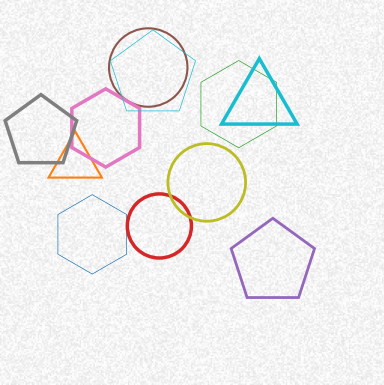[{"shape": "hexagon", "thickness": 0.5, "radius": 0.52, "center": [0.24, 0.391]}, {"shape": "triangle", "thickness": 1.5, "radius": 0.4, "center": [0.195, 0.579]}, {"shape": "hexagon", "thickness": 0.5, "radius": 0.57, "center": [0.62, 0.73]}, {"shape": "circle", "thickness": 2.5, "radius": 0.42, "center": [0.414, 0.413]}, {"shape": "pentagon", "thickness": 2, "radius": 0.57, "center": [0.709, 0.319]}, {"shape": "circle", "thickness": 1.5, "radius": 0.51, "center": [0.385, 0.825]}, {"shape": "hexagon", "thickness": 2.5, "radius": 0.51, "center": [0.275, 0.668]}, {"shape": "pentagon", "thickness": 2.5, "radius": 0.49, "center": [0.106, 0.656]}, {"shape": "circle", "thickness": 2, "radius": 0.5, "center": [0.537, 0.526]}, {"shape": "pentagon", "thickness": 0.5, "radius": 0.58, "center": [0.397, 0.806]}, {"shape": "triangle", "thickness": 2.5, "radius": 0.57, "center": [0.674, 0.734]}]